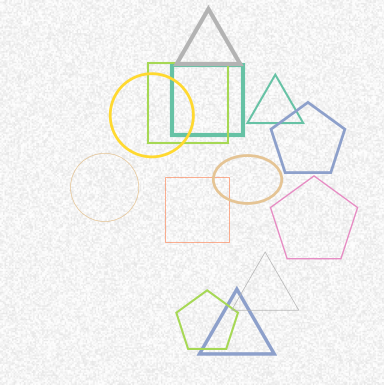[{"shape": "square", "thickness": 3, "radius": 0.46, "center": [0.539, 0.741]}, {"shape": "triangle", "thickness": 1.5, "radius": 0.42, "center": [0.715, 0.722]}, {"shape": "square", "thickness": 0.5, "radius": 0.42, "center": [0.512, 0.455]}, {"shape": "pentagon", "thickness": 2, "radius": 0.5, "center": [0.8, 0.633]}, {"shape": "triangle", "thickness": 2.5, "radius": 0.56, "center": [0.615, 0.137]}, {"shape": "pentagon", "thickness": 1, "radius": 0.59, "center": [0.816, 0.424]}, {"shape": "square", "thickness": 1.5, "radius": 0.52, "center": [0.489, 0.733]}, {"shape": "pentagon", "thickness": 1.5, "radius": 0.42, "center": [0.538, 0.162]}, {"shape": "circle", "thickness": 2, "radius": 0.54, "center": [0.394, 0.701]}, {"shape": "oval", "thickness": 2, "radius": 0.44, "center": [0.643, 0.534]}, {"shape": "circle", "thickness": 0.5, "radius": 0.44, "center": [0.272, 0.513]}, {"shape": "triangle", "thickness": 3, "radius": 0.48, "center": [0.541, 0.881]}, {"shape": "triangle", "thickness": 0.5, "radius": 0.5, "center": [0.689, 0.245]}]